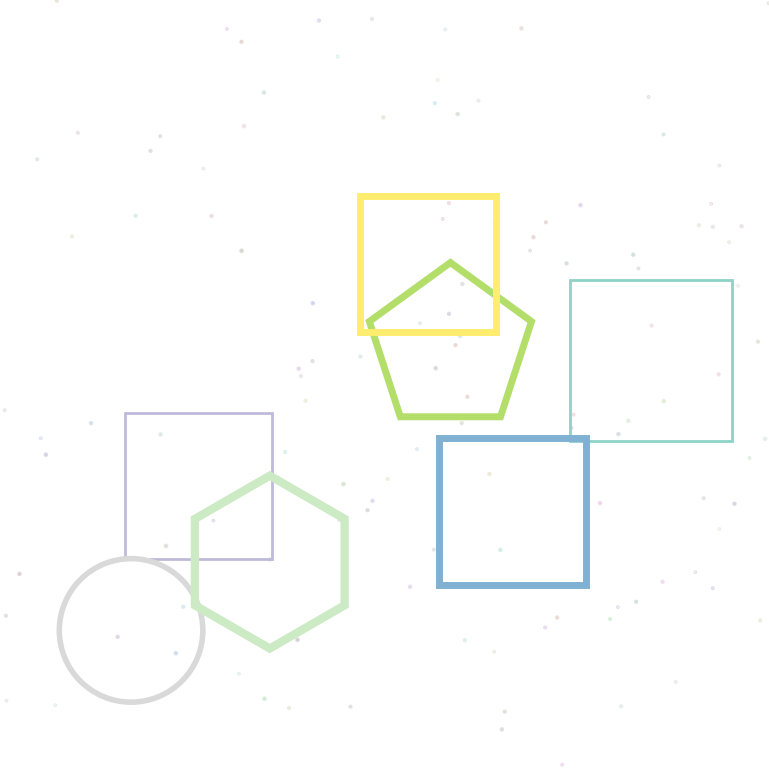[{"shape": "square", "thickness": 1, "radius": 0.52, "center": [0.845, 0.532]}, {"shape": "square", "thickness": 1, "radius": 0.47, "center": [0.258, 0.369]}, {"shape": "square", "thickness": 2.5, "radius": 0.48, "center": [0.665, 0.336]}, {"shape": "pentagon", "thickness": 2.5, "radius": 0.55, "center": [0.585, 0.548]}, {"shape": "circle", "thickness": 2, "radius": 0.47, "center": [0.17, 0.181]}, {"shape": "hexagon", "thickness": 3, "radius": 0.56, "center": [0.35, 0.27]}, {"shape": "square", "thickness": 2.5, "radius": 0.44, "center": [0.556, 0.657]}]